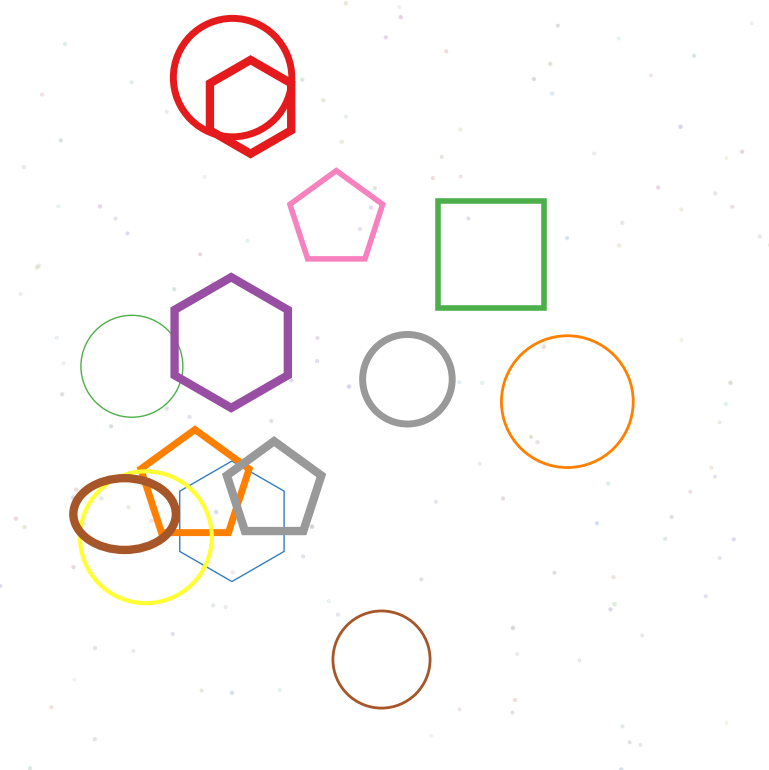[{"shape": "hexagon", "thickness": 3, "radius": 0.3, "center": [0.325, 0.861]}, {"shape": "circle", "thickness": 2.5, "radius": 0.38, "center": [0.302, 0.899]}, {"shape": "hexagon", "thickness": 0.5, "radius": 0.39, "center": [0.301, 0.323]}, {"shape": "circle", "thickness": 0.5, "radius": 0.33, "center": [0.171, 0.524]}, {"shape": "square", "thickness": 2, "radius": 0.34, "center": [0.637, 0.67]}, {"shape": "hexagon", "thickness": 3, "radius": 0.42, "center": [0.3, 0.555]}, {"shape": "circle", "thickness": 1, "radius": 0.43, "center": [0.737, 0.478]}, {"shape": "pentagon", "thickness": 2.5, "radius": 0.37, "center": [0.253, 0.368]}, {"shape": "circle", "thickness": 1.5, "radius": 0.43, "center": [0.189, 0.302]}, {"shape": "circle", "thickness": 1, "radius": 0.32, "center": [0.495, 0.143]}, {"shape": "oval", "thickness": 3, "radius": 0.33, "center": [0.162, 0.332]}, {"shape": "pentagon", "thickness": 2, "radius": 0.32, "center": [0.437, 0.715]}, {"shape": "pentagon", "thickness": 3, "radius": 0.32, "center": [0.356, 0.363]}, {"shape": "circle", "thickness": 2.5, "radius": 0.29, "center": [0.529, 0.507]}]